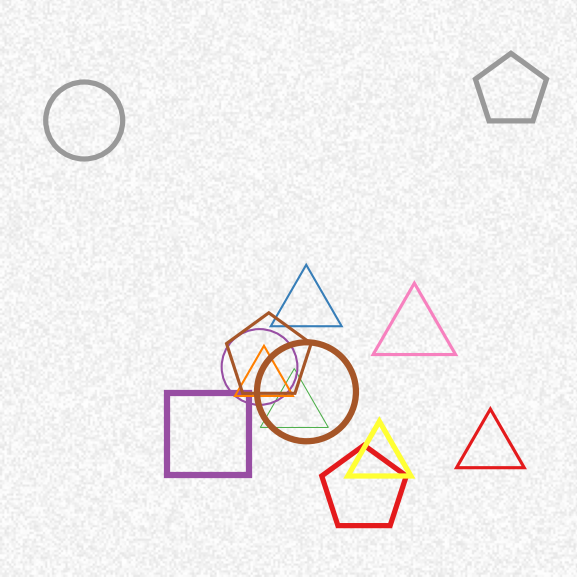[{"shape": "pentagon", "thickness": 2.5, "radius": 0.38, "center": [0.63, 0.151]}, {"shape": "triangle", "thickness": 1.5, "radius": 0.34, "center": [0.849, 0.223]}, {"shape": "triangle", "thickness": 1, "radius": 0.35, "center": [0.53, 0.47]}, {"shape": "triangle", "thickness": 0.5, "radius": 0.34, "center": [0.51, 0.293]}, {"shape": "circle", "thickness": 1, "radius": 0.33, "center": [0.449, 0.364]}, {"shape": "square", "thickness": 3, "radius": 0.35, "center": [0.361, 0.248]}, {"shape": "triangle", "thickness": 1, "radius": 0.29, "center": [0.457, 0.342]}, {"shape": "triangle", "thickness": 2.5, "radius": 0.32, "center": [0.657, 0.206]}, {"shape": "pentagon", "thickness": 1.5, "radius": 0.39, "center": [0.465, 0.38]}, {"shape": "circle", "thickness": 3, "radius": 0.43, "center": [0.531, 0.321]}, {"shape": "triangle", "thickness": 1.5, "radius": 0.41, "center": [0.718, 0.426]}, {"shape": "circle", "thickness": 2.5, "radius": 0.33, "center": [0.146, 0.79]}, {"shape": "pentagon", "thickness": 2.5, "radius": 0.32, "center": [0.885, 0.842]}]